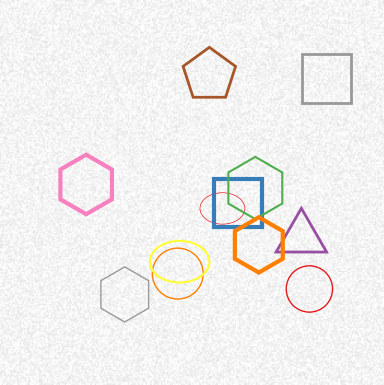[{"shape": "circle", "thickness": 1, "radius": 0.3, "center": [0.804, 0.249]}, {"shape": "oval", "thickness": 0.5, "radius": 0.29, "center": [0.578, 0.459]}, {"shape": "square", "thickness": 3, "radius": 0.31, "center": [0.619, 0.473]}, {"shape": "hexagon", "thickness": 1.5, "radius": 0.4, "center": [0.663, 0.512]}, {"shape": "triangle", "thickness": 2, "radius": 0.38, "center": [0.783, 0.383]}, {"shape": "circle", "thickness": 1, "radius": 0.33, "center": [0.462, 0.289]}, {"shape": "hexagon", "thickness": 3, "radius": 0.36, "center": [0.672, 0.364]}, {"shape": "oval", "thickness": 1.5, "radius": 0.39, "center": [0.467, 0.32]}, {"shape": "pentagon", "thickness": 2, "radius": 0.36, "center": [0.544, 0.805]}, {"shape": "hexagon", "thickness": 3, "radius": 0.39, "center": [0.224, 0.521]}, {"shape": "hexagon", "thickness": 1, "radius": 0.36, "center": [0.324, 0.235]}, {"shape": "square", "thickness": 2, "radius": 0.32, "center": [0.847, 0.796]}]